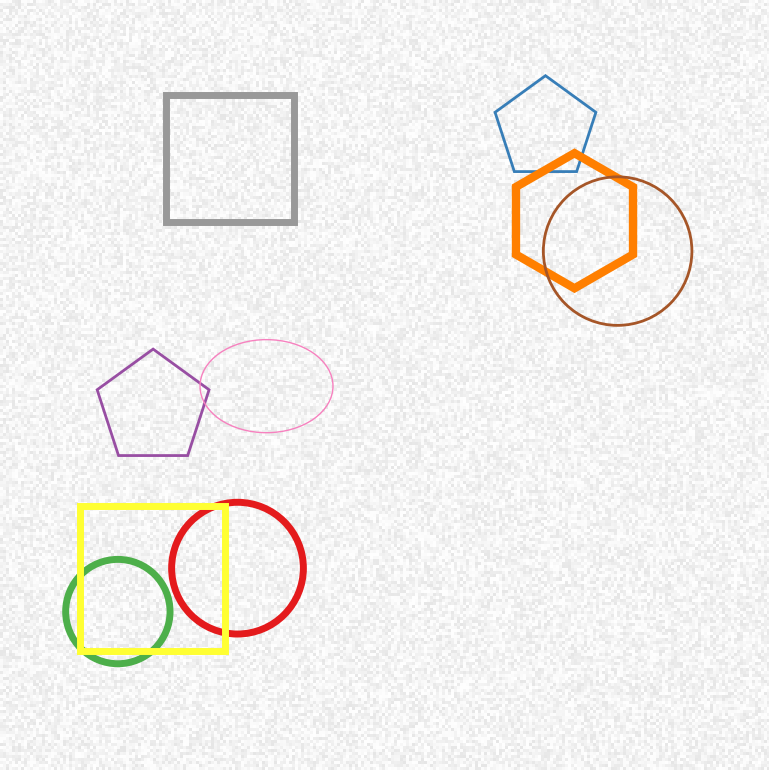[{"shape": "circle", "thickness": 2.5, "radius": 0.43, "center": [0.308, 0.262]}, {"shape": "pentagon", "thickness": 1, "radius": 0.34, "center": [0.708, 0.833]}, {"shape": "circle", "thickness": 2.5, "radius": 0.34, "center": [0.153, 0.206]}, {"shape": "pentagon", "thickness": 1, "radius": 0.38, "center": [0.199, 0.47]}, {"shape": "hexagon", "thickness": 3, "radius": 0.44, "center": [0.746, 0.713]}, {"shape": "square", "thickness": 2.5, "radius": 0.47, "center": [0.198, 0.248]}, {"shape": "circle", "thickness": 1, "radius": 0.48, "center": [0.802, 0.674]}, {"shape": "oval", "thickness": 0.5, "radius": 0.43, "center": [0.346, 0.498]}, {"shape": "square", "thickness": 2.5, "radius": 0.41, "center": [0.299, 0.794]}]